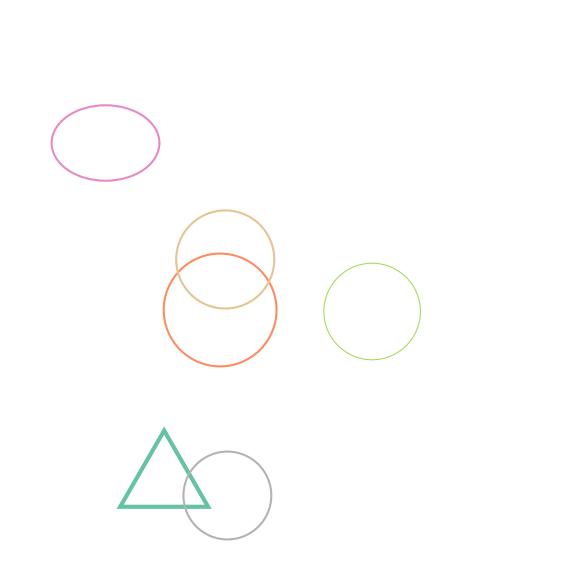[{"shape": "triangle", "thickness": 2, "radius": 0.44, "center": [0.284, 0.166]}, {"shape": "circle", "thickness": 1, "radius": 0.49, "center": [0.381, 0.462]}, {"shape": "oval", "thickness": 1, "radius": 0.47, "center": [0.183, 0.752]}, {"shape": "circle", "thickness": 0.5, "radius": 0.42, "center": [0.644, 0.46]}, {"shape": "circle", "thickness": 1, "radius": 0.42, "center": [0.39, 0.55]}, {"shape": "circle", "thickness": 1, "radius": 0.38, "center": [0.394, 0.141]}]